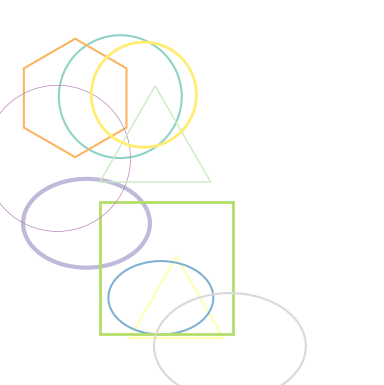[{"shape": "circle", "thickness": 1.5, "radius": 0.8, "center": [0.312, 0.749]}, {"shape": "triangle", "thickness": 1.5, "radius": 0.7, "center": [0.458, 0.192]}, {"shape": "oval", "thickness": 3, "radius": 0.82, "center": [0.225, 0.42]}, {"shape": "oval", "thickness": 1.5, "radius": 0.68, "center": [0.418, 0.226]}, {"shape": "hexagon", "thickness": 1.5, "radius": 0.77, "center": [0.195, 0.746]}, {"shape": "square", "thickness": 2, "radius": 0.86, "center": [0.433, 0.304]}, {"shape": "oval", "thickness": 1.5, "radius": 0.99, "center": [0.597, 0.101]}, {"shape": "circle", "thickness": 0.5, "radius": 0.95, "center": [0.149, 0.589]}, {"shape": "triangle", "thickness": 1, "radius": 0.83, "center": [0.403, 0.611]}, {"shape": "circle", "thickness": 2, "radius": 0.68, "center": [0.374, 0.754]}]